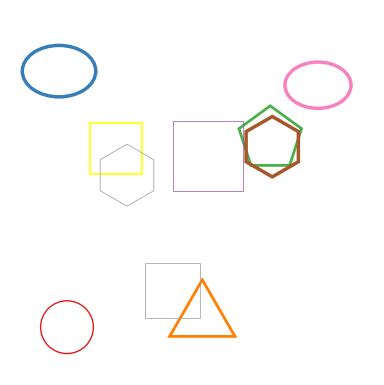[{"shape": "circle", "thickness": 1, "radius": 0.34, "center": [0.174, 0.15]}, {"shape": "oval", "thickness": 2.5, "radius": 0.48, "center": [0.153, 0.815]}, {"shape": "pentagon", "thickness": 2, "radius": 0.43, "center": [0.702, 0.64]}, {"shape": "square", "thickness": 0.5, "radius": 0.45, "center": [0.541, 0.596]}, {"shape": "triangle", "thickness": 2, "radius": 0.49, "center": [0.525, 0.175]}, {"shape": "square", "thickness": 1.5, "radius": 0.34, "center": [0.302, 0.614]}, {"shape": "hexagon", "thickness": 2.5, "radius": 0.39, "center": [0.707, 0.619]}, {"shape": "oval", "thickness": 2.5, "radius": 0.43, "center": [0.826, 0.779]}, {"shape": "hexagon", "thickness": 0.5, "radius": 0.4, "center": [0.33, 0.545]}, {"shape": "square", "thickness": 0.5, "radius": 0.36, "center": [0.448, 0.245]}]